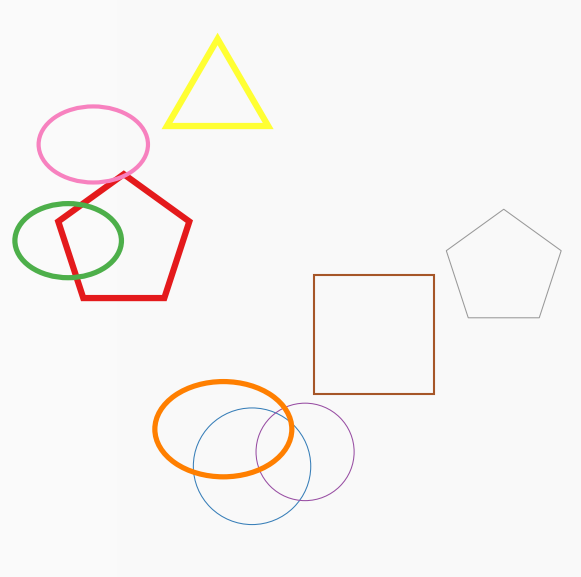[{"shape": "pentagon", "thickness": 3, "radius": 0.59, "center": [0.213, 0.579]}, {"shape": "circle", "thickness": 0.5, "radius": 0.5, "center": [0.434, 0.192]}, {"shape": "oval", "thickness": 2.5, "radius": 0.46, "center": [0.117, 0.582]}, {"shape": "circle", "thickness": 0.5, "radius": 0.42, "center": [0.525, 0.217]}, {"shape": "oval", "thickness": 2.5, "radius": 0.59, "center": [0.384, 0.256]}, {"shape": "triangle", "thickness": 3, "radius": 0.5, "center": [0.374, 0.831]}, {"shape": "square", "thickness": 1, "radius": 0.52, "center": [0.643, 0.419]}, {"shape": "oval", "thickness": 2, "radius": 0.47, "center": [0.161, 0.749]}, {"shape": "pentagon", "thickness": 0.5, "radius": 0.52, "center": [0.867, 0.533]}]